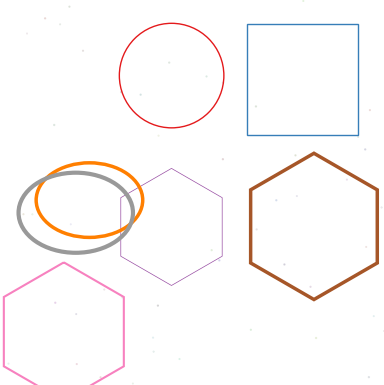[{"shape": "circle", "thickness": 1, "radius": 0.68, "center": [0.446, 0.804]}, {"shape": "square", "thickness": 1, "radius": 0.72, "center": [0.786, 0.794]}, {"shape": "hexagon", "thickness": 0.5, "radius": 0.76, "center": [0.445, 0.411]}, {"shape": "oval", "thickness": 2.5, "radius": 0.69, "center": [0.232, 0.48]}, {"shape": "hexagon", "thickness": 2.5, "radius": 0.95, "center": [0.815, 0.412]}, {"shape": "hexagon", "thickness": 1.5, "radius": 0.9, "center": [0.166, 0.139]}, {"shape": "oval", "thickness": 3, "radius": 0.74, "center": [0.197, 0.447]}]